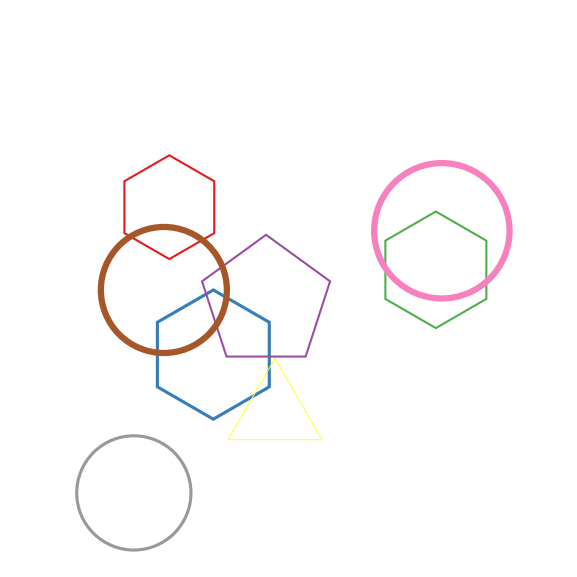[{"shape": "hexagon", "thickness": 1, "radius": 0.45, "center": [0.293, 0.64]}, {"shape": "hexagon", "thickness": 1.5, "radius": 0.56, "center": [0.369, 0.385]}, {"shape": "hexagon", "thickness": 1, "radius": 0.5, "center": [0.755, 0.532]}, {"shape": "pentagon", "thickness": 1, "radius": 0.58, "center": [0.461, 0.476]}, {"shape": "triangle", "thickness": 0.5, "radius": 0.47, "center": [0.476, 0.285]}, {"shape": "circle", "thickness": 3, "radius": 0.55, "center": [0.284, 0.497]}, {"shape": "circle", "thickness": 3, "radius": 0.59, "center": [0.765, 0.6]}, {"shape": "circle", "thickness": 1.5, "radius": 0.49, "center": [0.232, 0.146]}]